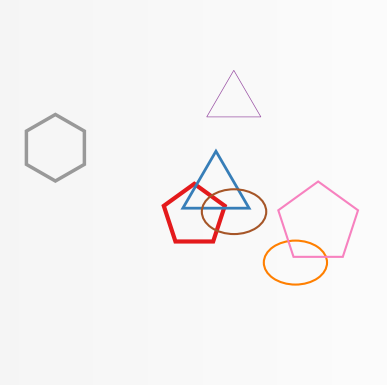[{"shape": "pentagon", "thickness": 3, "radius": 0.41, "center": [0.501, 0.44]}, {"shape": "triangle", "thickness": 2, "radius": 0.49, "center": [0.557, 0.509]}, {"shape": "triangle", "thickness": 0.5, "radius": 0.4, "center": [0.603, 0.737]}, {"shape": "oval", "thickness": 1.5, "radius": 0.41, "center": [0.762, 0.318]}, {"shape": "oval", "thickness": 1.5, "radius": 0.42, "center": [0.604, 0.45]}, {"shape": "pentagon", "thickness": 1.5, "radius": 0.54, "center": [0.821, 0.42]}, {"shape": "hexagon", "thickness": 2.5, "radius": 0.43, "center": [0.143, 0.616]}]